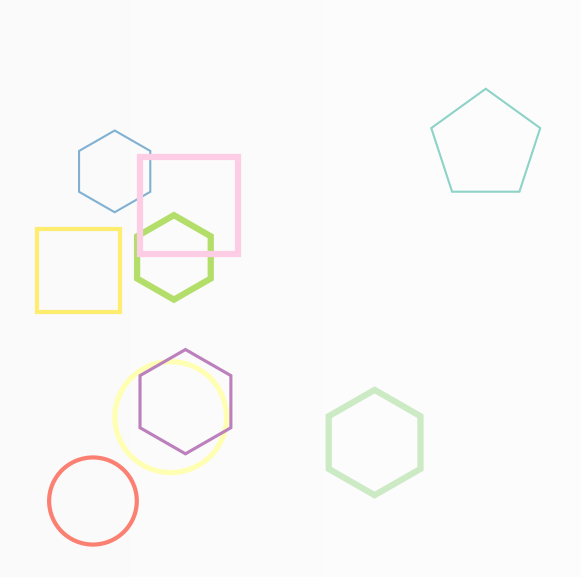[{"shape": "pentagon", "thickness": 1, "radius": 0.49, "center": [0.836, 0.747]}, {"shape": "circle", "thickness": 2.5, "radius": 0.48, "center": [0.294, 0.277]}, {"shape": "circle", "thickness": 2, "radius": 0.38, "center": [0.16, 0.132]}, {"shape": "hexagon", "thickness": 1, "radius": 0.35, "center": [0.197, 0.702]}, {"shape": "hexagon", "thickness": 3, "radius": 0.37, "center": [0.299, 0.553]}, {"shape": "square", "thickness": 3, "radius": 0.42, "center": [0.325, 0.644]}, {"shape": "hexagon", "thickness": 1.5, "radius": 0.45, "center": [0.319, 0.304]}, {"shape": "hexagon", "thickness": 3, "radius": 0.46, "center": [0.644, 0.233]}, {"shape": "square", "thickness": 2, "radius": 0.36, "center": [0.135, 0.531]}]